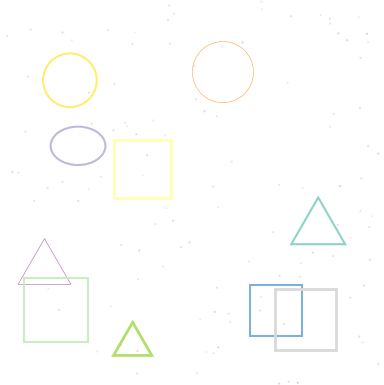[{"shape": "triangle", "thickness": 1.5, "radius": 0.4, "center": [0.827, 0.406]}, {"shape": "square", "thickness": 2, "radius": 0.38, "center": [0.37, 0.561]}, {"shape": "oval", "thickness": 1.5, "radius": 0.36, "center": [0.203, 0.621]}, {"shape": "square", "thickness": 1.5, "radius": 0.33, "center": [0.717, 0.193]}, {"shape": "circle", "thickness": 0.5, "radius": 0.4, "center": [0.579, 0.813]}, {"shape": "triangle", "thickness": 2, "radius": 0.29, "center": [0.345, 0.105]}, {"shape": "square", "thickness": 2, "radius": 0.4, "center": [0.793, 0.17]}, {"shape": "triangle", "thickness": 0.5, "radius": 0.4, "center": [0.116, 0.301]}, {"shape": "square", "thickness": 1.5, "radius": 0.42, "center": [0.144, 0.195]}, {"shape": "circle", "thickness": 1.5, "radius": 0.35, "center": [0.182, 0.791]}]